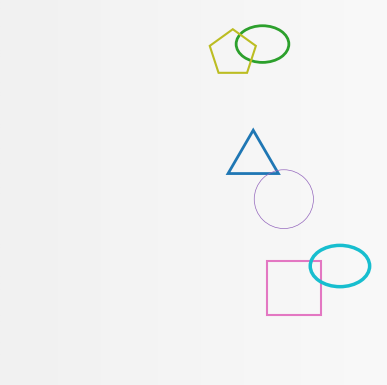[{"shape": "triangle", "thickness": 2, "radius": 0.38, "center": [0.653, 0.587]}, {"shape": "oval", "thickness": 2, "radius": 0.34, "center": [0.677, 0.886]}, {"shape": "circle", "thickness": 0.5, "radius": 0.38, "center": [0.732, 0.483]}, {"shape": "square", "thickness": 1.5, "radius": 0.35, "center": [0.76, 0.251]}, {"shape": "pentagon", "thickness": 1.5, "radius": 0.31, "center": [0.601, 0.861]}, {"shape": "oval", "thickness": 2.5, "radius": 0.38, "center": [0.877, 0.309]}]